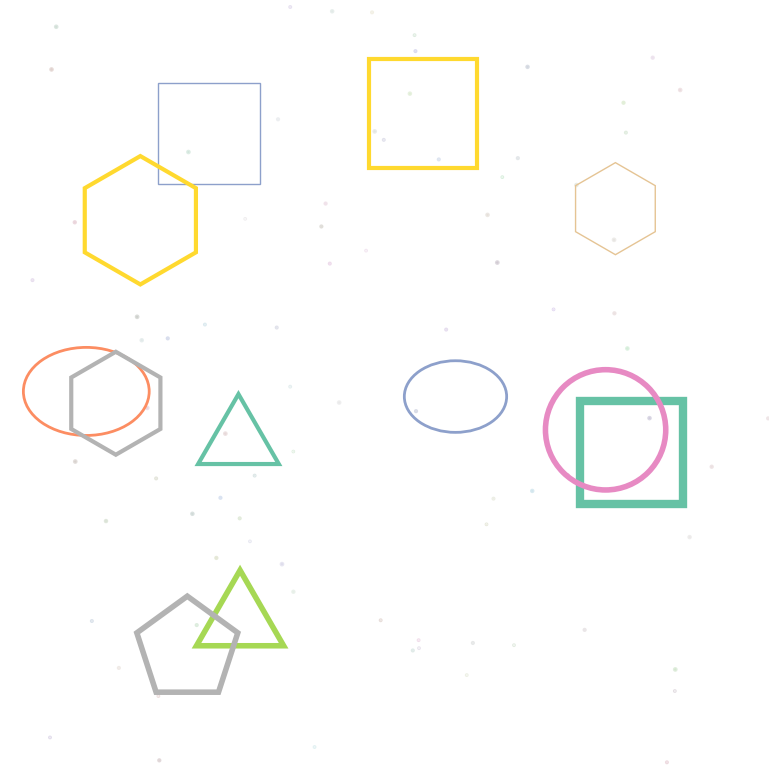[{"shape": "triangle", "thickness": 1.5, "radius": 0.3, "center": [0.31, 0.428]}, {"shape": "square", "thickness": 3, "radius": 0.33, "center": [0.82, 0.412]}, {"shape": "oval", "thickness": 1, "radius": 0.41, "center": [0.112, 0.492]}, {"shape": "oval", "thickness": 1, "radius": 0.33, "center": [0.592, 0.485]}, {"shape": "square", "thickness": 0.5, "radius": 0.33, "center": [0.271, 0.827]}, {"shape": "circle", "thickness": 2, "radius": 0.39, "center": [0.786, 0.442]}, {"shape": "triangle", "thickness": 2, "radius": 0.33, "center": [0.312, 0.194]}, {"shape": "square", "thickness": 1.5, "radius": 0.35, "center": [0.55, 0.853]}, {"shape": "hexagon", "thickness": 1.5, "radius": 0.42, "center": [0.182, 0.714]}, {"shape": "hexagon", "thickness": 0.5, "radius": 0.3, "center": [0.799, 0.729]}, {"shape": "hexagon", "thickness": 1.5, "radius": 0.33, "center": [0.15, 0.476]}, {"shape": "pentagon", "thickness": 2, "radius": 0.34, "center": [0.243, 0.157]}]